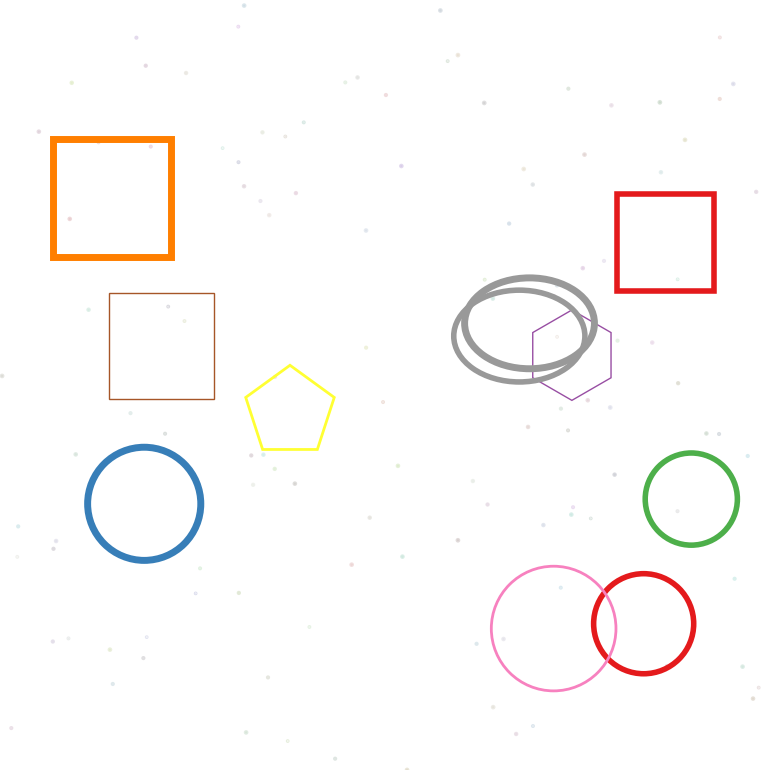[{"shape": "square", "thickness": 2, "radius": 0.32, "center": [0.865, 0.685]}, {"shape": "circle", "thickness": 2, "radius": 0.32, "center": [0.836, 0.19]}, {"shape": "circle", "thickness": 2.5, "radius": 0.37, "center": [0.187, 0.346]}, {"shape": "circle", "thickness": 2, "radius": 0.3, "center": [0.898, 0.352]}, {"shape": "hexagon", "thickness": 0.5, "radius": 0.29, "center": [0.743, 0.539]}, {"shape": "square", "thickness": 2.5, "radius": 0.38, "center": [0.145, 0.743]}, {"shape": "pentagon", "thickness": 1, "radius": 0.3, "center": [0.377, 0.465]}, {"shape": "square", "thickness": 0.5, "radius": 0.34, "center": [0.209, 0.551]}, {"shape": "circle", "thickness": 1, "radius": 0.4, "center": [0.719, 0.184]}, {"shape": "oval", "thickness": 2.5, "radius": 0.42, "center": [0.688, 0.58]}, {"shape": "oval", "thickness": 2, "radius": 0.43, "center": [0.674, 0.564]}]